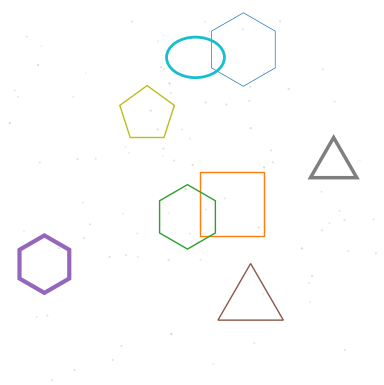[{"shape": "hexagon", "thickness": 0.5, "radius": 0.48, "center": [0.632, 0.871]}, {"shape": "square", "thickness": 1, "radius": 0.42, "center": [0.603, 0.471]}, {"shape": "hexagon", "thickness": 1, "radius": 0.42, "center": [0.487, 0.437]}, {"shape": "hexagon", "thickness": 3, "radius": 0.37, "center": [0.115, 0.314]}, {"shape": "triangle", "thickness": 1, "radius": 0.49, "center": [0.651, 0.217]}, {"shape": "triangle", "thickness": 2.5, "radius": 0.35, "center": [0.867, 0.573]}, {"shape": "pentagon", "thickness": 1, "radius": 0.37, "center": [0.382, 0.703]}, {"shape": "oval", "thickness": 2, "radius": 0.38, "center": [0.508, 0.851]}]